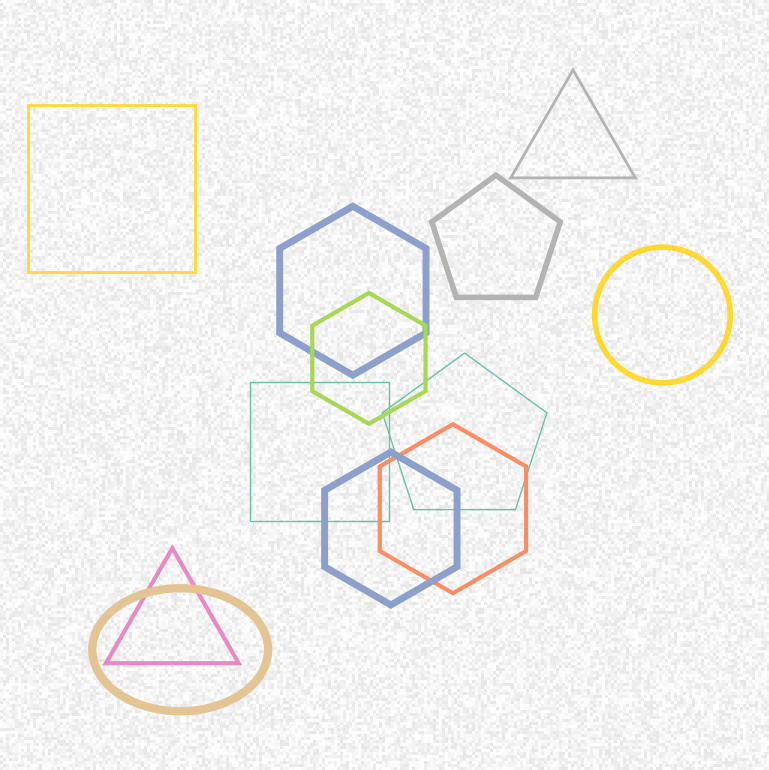[{"shape": "pentagon", "thickness": 0.5, "radius": 0.56, "center": [0.603, 0.429]}, {"shape": "square", "thickness": 0.5, "radius": 0.45, "center": [0.414, 0.414]}, {"shape": "hexagon", "thickness": 1.5, "radius": 0.55, "center": [0.588, 0.339]}, {"shape": "hexagon", "thickness": 2.5, "radius": 0.5, "center": [0.508, 0.314]}, {"shape": "hexagon", "thickness": 2.5, "radius": 0.55, "center": [0.458, 0.622]}, {"shape": "triangle", "thickness": 1.5, "radius": 0.5, "center": [0.224, 0.188]}, {"shape": "hexagon", "thickness": 1.5, "radius": 0.42, "center": [0.479, 0.535]}, {"shape": "circle", "thickness": 2, "radius": 0.44, "center": [0.86, 0.591]}, {"shape": "square", "thickness": 1, "radius": 0.54, "center": [0.145, 0.755]}, {"shape": "oval", "thickness": 3, "radius": 0.57, "center": [0.234, 0.156]}, {"shape": "pentagon", "thickness": 2, "radius": 0.44, "center": [0.644, 0.685]}, {"shape": "triangle", "thickness": 1, "radius": 0.47, "center": [0.744, 0.816]}]